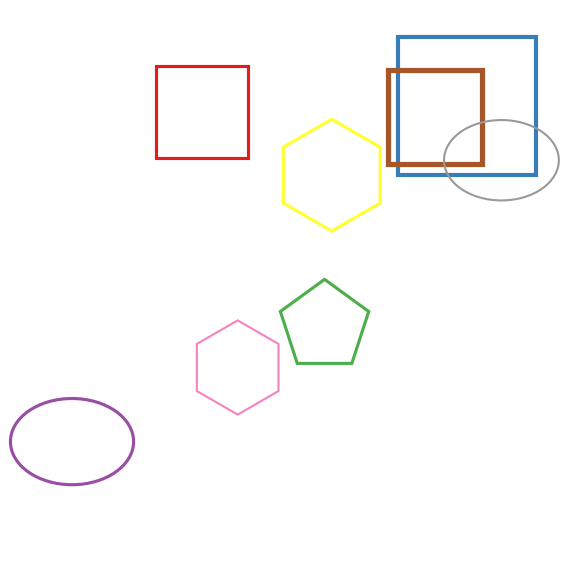[{"shape": "square", "thickness": 1.5, "radius": 0.4, "center": [0.35, 0.805]}, {"shape": "square", "thickness": 2, "radius": 0.6, "center": [0.808, 0.816]}, {"shape": "pentagon", "thickness": 1.5, "radius": 0.4, "center": [0.562, 0.435]}, {"shape": "oval", "thickness": 1.5, "radius": 0.53, "center": [0.125, 0.234]}, {"shape": "hexagon", "thickness": 1.5, "radius": 0.48, "center": [0.574, 0.696]}, {"shape": "square", "thickness": 2.5, "radius": 0.41, "center": [0.753, 0.796]}, {"shape": "hexagon", "thickness": 1, "radius": 0.41, "center": [0.412, 0.363]}, {"shape": "oval", "thickness": 1, "radius": 0.5, "center": [0.868, 0.722]}]